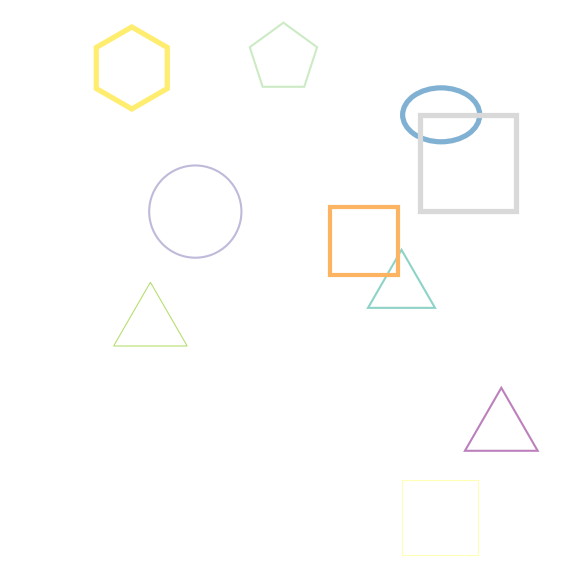[{"shape": "triangle", "thickness": 1, "radius": 0.33, "center": [0.695, 0.5]}, {"shape": "square", "thickness": 0.5, "radius": 0.33, "center": [0.762, 0.103]}, {"shape": "circle", "thickness": 1, "radius": 0.4, "center": [0.338, 0.633]}, {"shape": "oval", "thickness": 2.5, "radius": 0.33, "center": [0.764, 0.8]}, {"shape": "square", "thickness": 2, "radius": 0.29, "center": [0.631, 0.582]}, {"shape": "triangle", "thickness": 0.5, "radius": 0.37, "center": [0.26, 0.437]}, {"shape": "square", "thickness": 2.5, "radius": 0.42, "center": [0.811, 0.717]}, {"shape": "triangle", "thickness": 1, "radius": 0.36, "center": [0.868, 0.255]}, {"shape": "pentagon", "thickness": 1, "radius": 0.31, "center": [0.491, 0.898]}, {"shape": "hexagon", "thickness": 2.5, "radius": 0.36, "center": [0.228, 0.881]}]